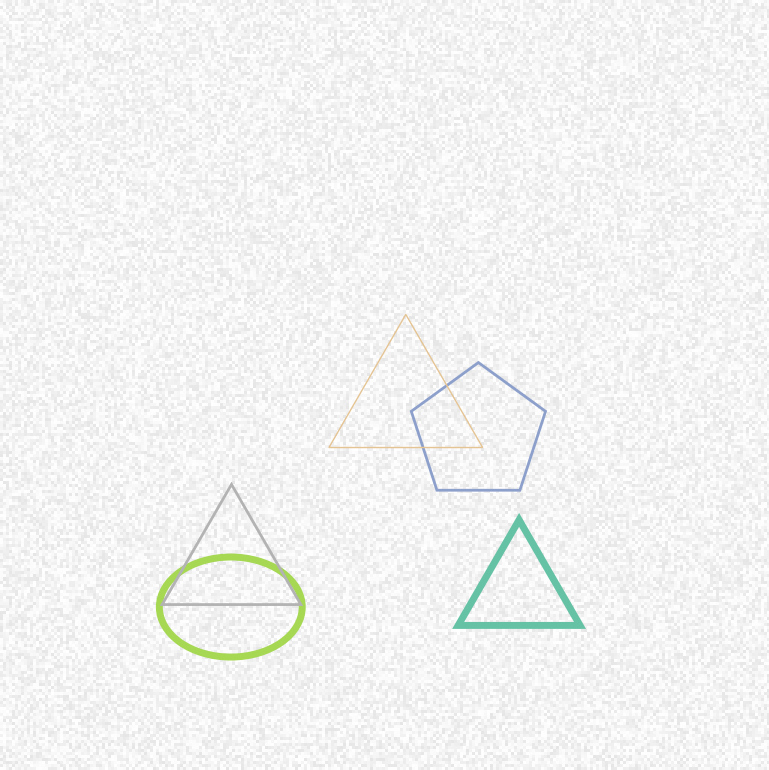[{"shape": "triangle", "thickness": 2.5, "radius": 0.46, "center": [0.674, 0.233]}, {"shape": "pentagon", "thickness": 1, "radius": 0.46, "center": [0.621, 0.437]}, {"shape": "oval", "thickness": 2.5, "radius": 0.46, "center": [0.3, 0.212]}, {"shape": "triangle", "thickness": 0.5, "radius": 0.58, "center": [0.527, 0.476]}, {"shape": "triangle", "thickness": 1, "radius": 0.52, "center": [0.301, 0.267]}]